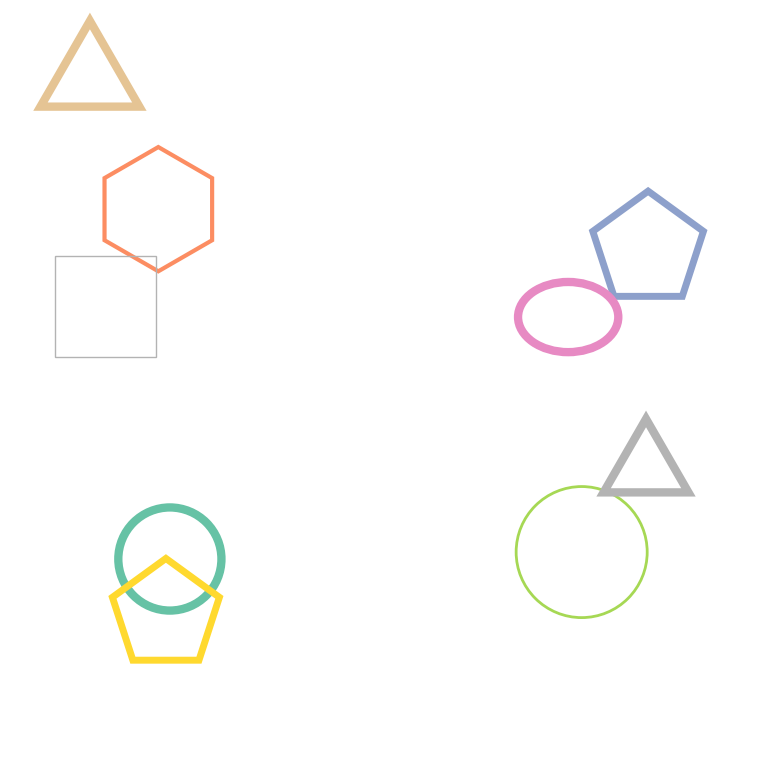[{"shape": "circle", "thickness": 3, "radius": 0.33, "center": [0.221, 0.274]}, {"shape": "hexagon", "thickness": 1.5, "radius": 0.4, "center": [0.206, 0.728]}, {"shape": "pentagon", "thickness": 2.5, "radius": 0.38, "center": [0.842, 0.676]}, {"shape": "oval", "thickness": 3, "radius": 0.33, "center": [0.738, 0.588]}, {"shape": "circle", "thickness": 1, "radius": 0.43, "center": [0.755, 0.283]}, {"shape": "pentagon", "thickness": 2.5, "radius": 0.37, "center": [0.215, 0.202]}, {"shape": "triangle", "thickness": 3, "radius": 0.37, "center": [0.117, 0.899]}, {"shape": "square", "thickness": 0.5, "radius": 0.33, "center": [0.137, 0.602]}, {"shape": "triangle", "thickness": 3, "radius": 0.32, "center": [0.839, 0.392]}]